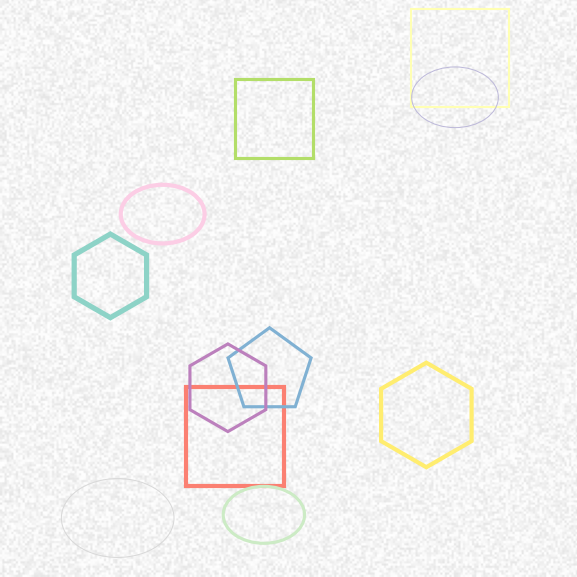[{"shape": "hexagon", "thickness": 2.5, "radius": 0.36, "center": [0.191, 0.521]}, {"shape": "square", "thickness": 1, "radius": 0.42, "center": [0.797, 0.898]}, {"shape": "oval", "thickness": 0.5, "radius": 0.38, "center": [0.788, 0.831]}, {"shape": "square", "thickness": 2, "radius": 0.43, "center": [0.407, 0.243]}, {"shape": "pentagon", "thickness": 1.5, "radius": 0.38, "center": [0.467, 0.356]}, {"shape": "square", "thickness": 1.5, "radius": 0.34, "center": [0.474, 0.794]}, {"shape": "oval", "thickness": 2, "radius": 0.36, "center": [0.282, 0.628]}, {"shape": "oval", "thickness": 0.5, "radius": 0.49, "center": [0.204, 0.102]}, {"shape": "hexagon", "thickness": 1.5, "radius": 0.38, "center": [0.395, 0.328]}, {"shape": "oval", "thickness": 1.5, "radius": 0.35, "center": [0.457, 0.108]}, {"shape": "hexagon", "thickness": 2, "radius": 0.45, "center": [0.738, 0.281]}]